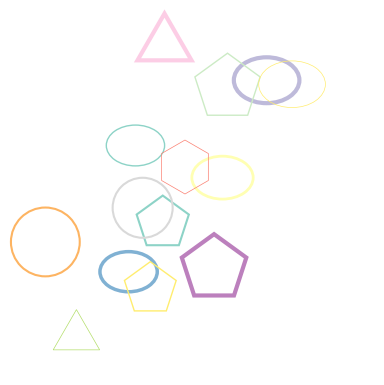[{"shape": "oval", "thickness": 1, "radius": 0.38, "center": [0.352, 0.622]}, {"shape": "pentagon", "thickness": 1.5, "radius": 0.36, "center": [0.423, 0.421]}, {"shape": "oval", "thickness": 2, "radius": 0.4, "center": [0.578, 0.539]}, {"shape": "oval", "thickness": 3, "radius": 0.43, "center": [0.693, 0.792]}, {"shape": "hexagon", "thickness": 0.5, "radius": 0.35, "center": [0.48, 0.566]}, {"shape": "oval", "thickness": 2.5, "radius": 0.37, "center": [0.334, 0.294]}, {"shape": "circle", "thickness": 1.5, "radius": 0.45, "center": [0.118, 0.372]}, {"shape": "triangle", "thickness": 0.5, "radius": 0.35, "center": [0.199, 0.126]}, {"shape": "triangle", "thickness": 3, "radius": 0.41, "center": [0.427, 0.884]}, {"shape": "circle", "thickness": 1.5, "radius": 0.39, "center": [0.371, 0.46]}, {"shape": "pentagon", "thickness": 3, "radius": 0.44, "center": [0.556, 0.304]}, {"shape": "pentagon", "thickness": 1, "radius": 0.45, "center": [0.591, 0.773]}, {"shape": "pentagon", "thickness": 1, "radius": 0.35, "center": [0.39, 0.25]}, {"shape": "oval", "thickness": 0.5, "radius": 0.43, "center": [0.759, 0.781]}]